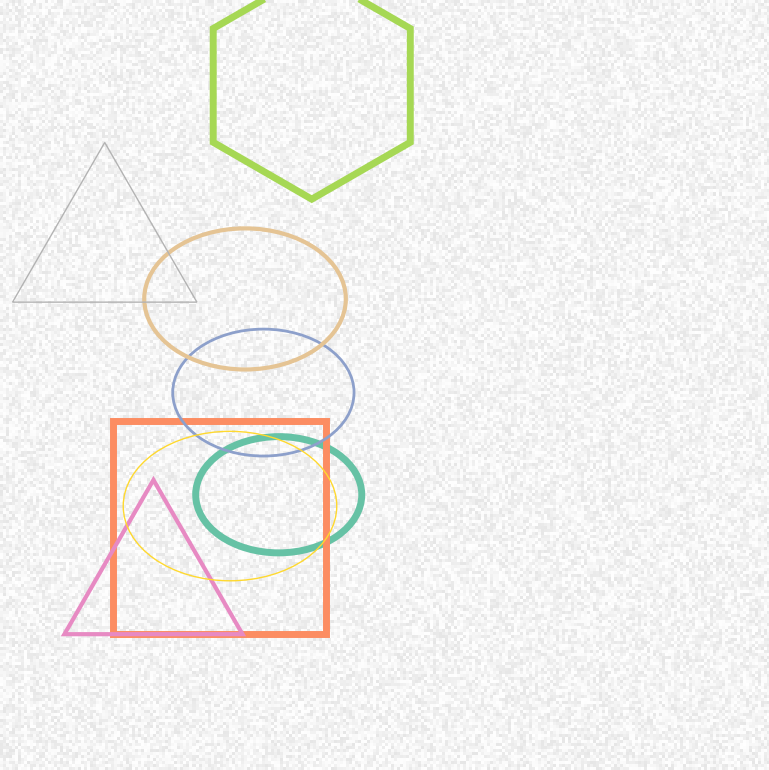[{"shape": "oval", "thickness": 2.5, "radius": 0.54, "center": [0.362, 0.357]}, {"shape": "square", "thickness": 2.5, "radius": 0.69, "center": [0.285, 0.314]}, {"shape": "oval", "thickness": 1, "radius": 0.59, "center": [0.342, 0.49]}, {"shape": "triangle", "thickness": 1.5, "radius": 0.67, "center": [0.199, 0.243]}, {"shape": "hexagon", "thickness": 2.5, "radius": 0.74, "center": [0.405, 0.889]}, {"shape": "oval", "thickness": 0.5, "radius": 0.69, "center": [0.299, 0.343]}, {"shape": "oval", "thickness": 1.5, "radius": 0.65, "center": [0.318, 0.612]}, {"shape": "triangle", "thickness": 0.5, "radius": 0.69, "center": [0.136, 0.677]}]